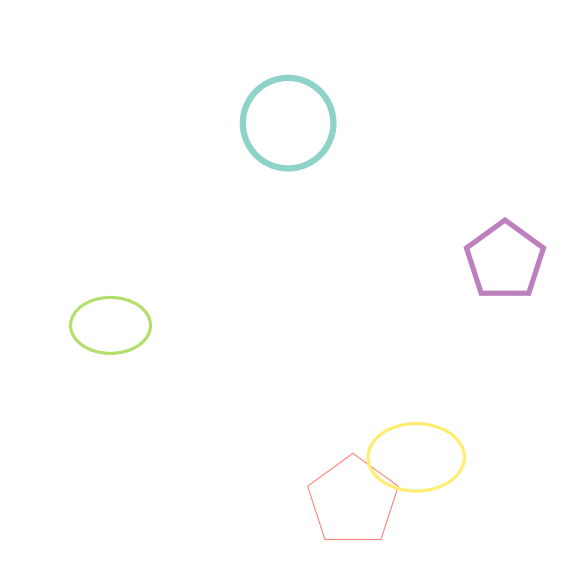[{"shape": "circle", "thickness": 3, "radius": 0.39, "center": [0.499, 0.786]}, {"shape": "pentagon", "thickness": 0.5, "radius": 0.41, "center": [0.611, 0.132]}, {"shape": "oval", "thickness": 1.5, "radius": 0.35, "center": [0.191, 0.436]}, {"shape": "pentagon", "thickness": 2.5, "radius": 0.35, "center": [0.874, 0.548]}, {"shape": "oval", "thickness": 1.5, "radius": 0.42, "center": [0.721, 0.207]}]